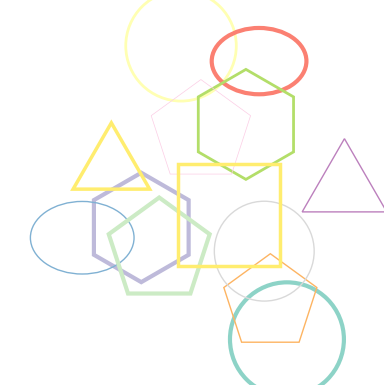[{"shape": "circle", "thickness": 3, "radius": 0.74, "center": [0.745, 0.119]}, {"shape": "circle", "thickness": 2, "radius": 0.72, "center": [0.47, 0.881]}, {"shape": "hexagon", "thickness": 3, "radius": 0.71, "center": [0.367, 0.409]}, {"shape": "oval", "thickness": 3, "radius": 0.62, "center": [0.673, 0.841]}, {"shape": "oval", "thickness": 1, "radius": 0.67, "center": [0.214, 0.383]}, {"shape": "pentagon", "thickness": 1, "radius": 0.64, "center": [0.702, 0.214]}, {"shape": "hexagon", "thickness": 2, "radius": 0.71, "center": [0.639, 0.677]}, {"shape": "pentagon", "thickness": 0.5, "radius": 0.68, "center": [0.522, 0.658]}, {"shape": "circle", "thickness": 1, "radius": 0.65, "center": [0.686, 0.348]}, {"shape": "triangle", "thickness": 1, "radius": 0.63, "center": [0.895, 0.513]}, {"shape": "pentagon", "thickness": 3, "radius": 0.69, "center": [0.414, 0.349]}, {"shape": "triangle", "thickness": 2.5, "radius": 0.57, "center": [0.289, 0.566]}, {"shape": "square", "thickness": 2.5, "radius": 0.66, "center": [0.596, 0.442]}]